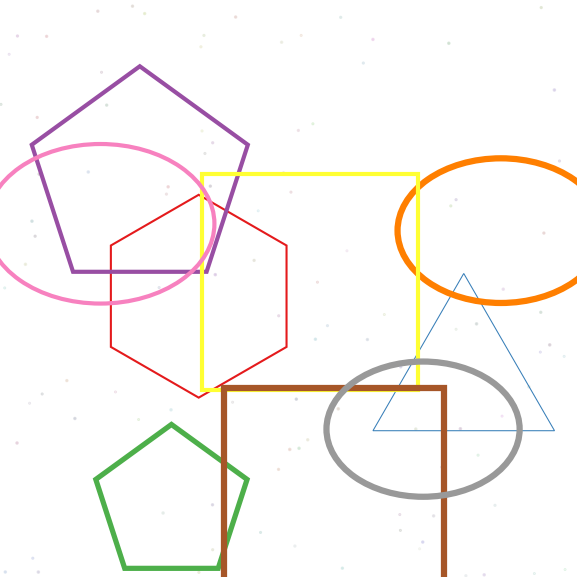[{"shape": "hexagon", "thickness": 1, "radius": 0.88, "center": [0.344, 0.486]}, {"shape": "triangle", "thickness": 0.5, "radius": 0.91, "center": [0.803, 0.344]}, {"shape": "pentagon", "thickness": 2.5, "radius": 0.69, "center": [0.297, 0.126]}, {"shape": "pentagon", "thickness": 2, "radius": 0.98, "center": [0.242, 0.688]}, {"shape": "oval", "thickness": 3, "radius": 0.89, "center": [0.867, 0.6]}, {"shape": "square", "thickness": 2, "radius": 0.94, "center": [0.537, 0.511]}, {"shape": "square", "thickness": 3, "radius": 0.95, "center": [0.579, 0.137]}, {"shape": "oval", "thickness": 2, "radius": 0.99, "center": [0.174, 0.612]}, {"shape": "oval", "thickness": 3, "radius": 0.84, "center": [0.733, 0.256]}]